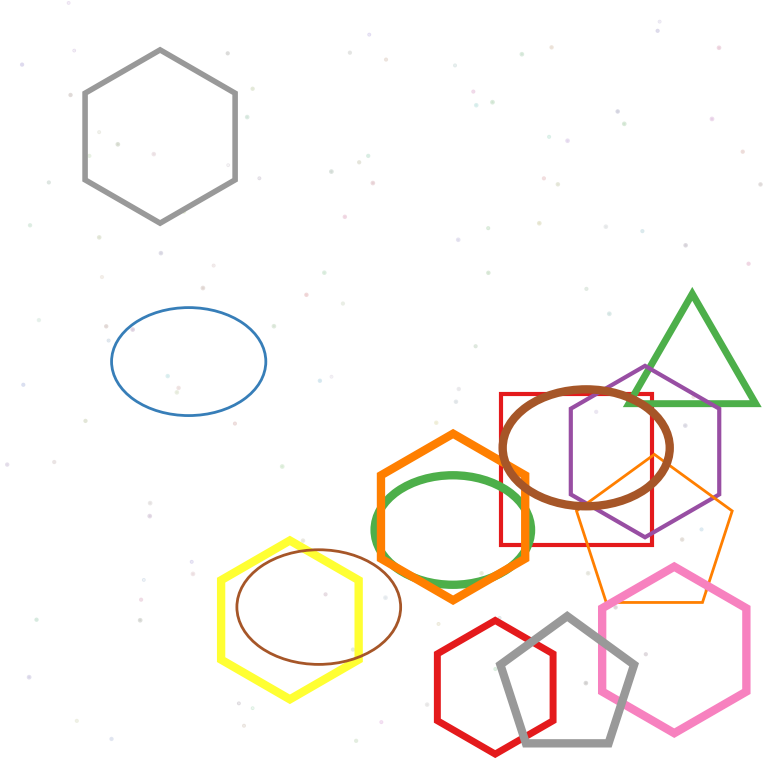[{"shape": "square", "thickness": 1.5, "radius": 0.49, "center": [0.749, 0.39]}, {"shape": "hexagon", "thickness": 2.5, "radius": 0.43, "center": [0.643, 0.107]}, {"shape": "oval", "thickness": 1, "radius": 0.5, "center": [0.245, 0.53]}, {"shape": "triangle", "thickness": 2.5, "radius": 0.48, "center": [0.899, 0.523]}, {"shape": "oval", "thickness": 3, "radius": 0.51, "center": [0.588, 0.312]}, {"shape": "hexagon", "thickness": 1.5, "radius": 0.56, "center": [0.838, 0.414]}, {"shape": "hexagon", "thickness": 3, "radius": 0.54, "center": [0.588, 0.329]}, {"shape": "pentagon", "thickness": 1, "radius": 0.53, "center": [0.85, 0.304]}, {"shape": "hexagon", "thickness": 3, "radius": 0.52, "center": [0.376, 0.195]}, {"shape": "oval", "thickness": 3, "radius": 0.54, "center": [0.761, 0.418]}, {"shape": "oval", "thickness": 1, "radius": 0.53, "center": [0.414, 0.212]}, {"shape": "hexagon", "thickness": 3, "radius": 0.54, "center": [0.876, 0.156]}, {"shape": "pentagon", "thickness": 3, "radius": 0.46, "center": [0.737, 0.108]}, {"shape": "hexagon", "thickness": 2, "radius": 0.56, "center": [0.208, 0.823]}]